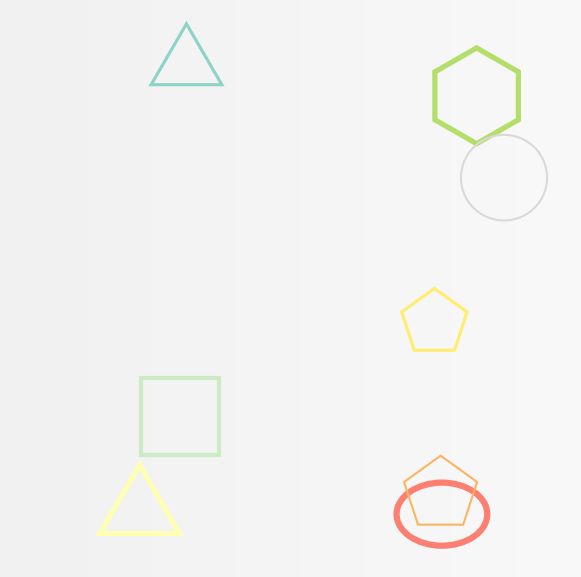[{"shape": "triangle", "thickness": 1.5, "radius": 0.35, "center": [0.321, 0.888]}, {"shape": "triangle", "thickness": 2.5, "radius": 0.4, "center": [0.24, 0.115]}, {"shape": "oval", "thickness": 3, "radius": 0.39, "center": [0.76, 0.109]}, {"shape": "pentagon", "thickness": 1, "radius": 0.33, "center": [0.758, 0.144]}, {"shape": "hexagon", "thickness": 2.5, "radius": 0.41, "center": [0.82, 0.833]}, {"shape": "circle", "thickness": 1, "radius": 0.37, "center": [0.867, 0.692]}, {"shape": "square", "thickness": 2, "radius": 0.33, "center": [0.31, 0.277]}, {"shape": "pentagon", "thickness": 1.5, "radius": 0.3, "center": [0.747, 0.441]}]